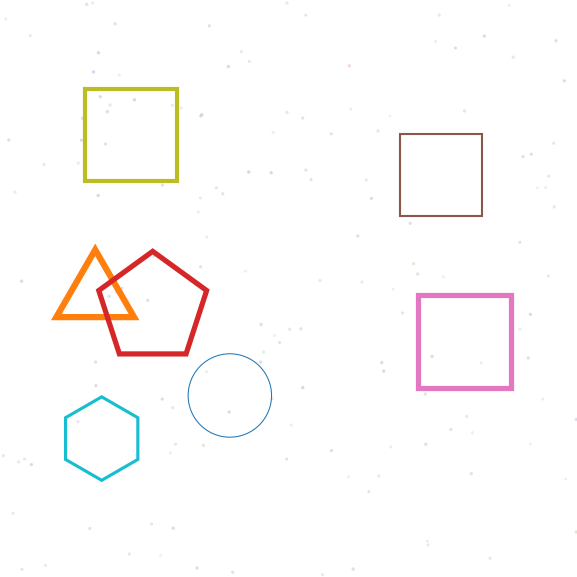[{"shape": "circle", "thickness": 0.5, "radius": 0.36, "center": [0.398, 0.314]}, {"shape": "triangle", "thickness": 3, "radius": 0.39, "center": [0.165, 0.489]}, {"shape": "pentagon", "thickness": 2.5, "radius": 0.49, "center": [0.264, 0.466]}, {"shape": "square", "thickness": 1, "radius": 0.36, "center": [0.764, 0.697]}, {"shape": "square", "thickness": 2.5, "radius": 0.4, "center": [0.805, 0.408]}, {"shape": "square", "thickness": 2, "radius": 0.4, "center": [0.226, 0.766]}, {"shape": "hexagon", "thickness": 1.5, "radius": 0.36, "center": [0.176, 0.24]}]